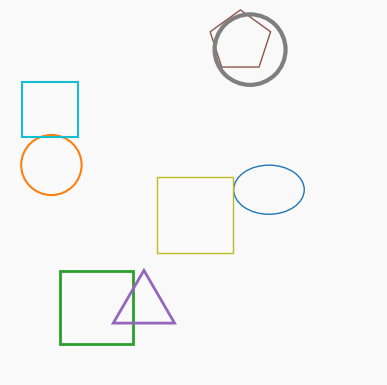[{"shape": "oval", "thickness": 1, "radius": 0.46, "center": [0.694, 0.507]}, {"shape": "circle", "thickness": 1.5, "radius": 0.39, "center": [0.133, 0.571]}, {"shape": "square", "thickness": 2, "radius": 0.47, "center": [0.249, 0.201]}, {"shape": "triangle", "thickness": 2, "radius": 0.46, "center": [0.371, 0.206]}, {"shape": "pentagon", "thickness": 1, "radius": 0.41, "center": [0.62, 0.892]}, {"shape": "circle", "thickness": 3, "radius": 0.46, "center": [0.645, 0.871]}, {"shape": "square", "thickness": 1, "radius": 0.49, "center": [0.503, 0.441]}, {"shape": "square", "thickness": 1.5, "radius": 0.36, "center": [0.128, 0.716]}]